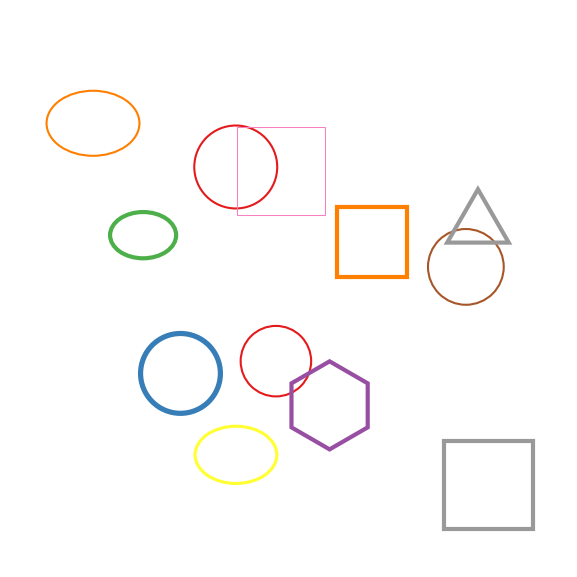[{"shape": "circle", "thickness": 1, "radius": 0.36, "center": [0.408, 0.71]}, {"shape": "circle", "thickness": 1, "radius": 0.31, "center": [0.478, 0.374]}, {"shape": "circle", "thickness": 2.5, "radius": 0.35, "center": [0.313, 0.353]}, {"shape": "oval", "thickness": 2, "radius": 0.29, "center": [0.248, 0.592]}, {"shape": "hexagon", "thickness": 2, "radius": 0.38, "center": [0.571, 0.297]}, {"shape": "oval", "thickness": 1, "radius": 0.4, "center": [0.161, 0.786]}, {"shape": "square", "thickness": 2, "radius": 0.3, "center": [0.644, 0.58]}, {"shape": "oval", "thickness": 1.5, "radius": 0.35, "center": [0.409, 0.212]}, {"shape": "circle", "thickness": 1, "radius": 0.33, "center": [0.807, 0.537]}, {"shape": "square", "thickness": 0.5, "radius": 0.38, "center": [0.487, 0.703]}, {"shape": "triangle", "thickness": 2, "radius": 0.31, "center": [0.828, 0.61]}, {"shape": "square", "thickness": 2, "radius": 0.38, "center": [0.846, 0.159]}]